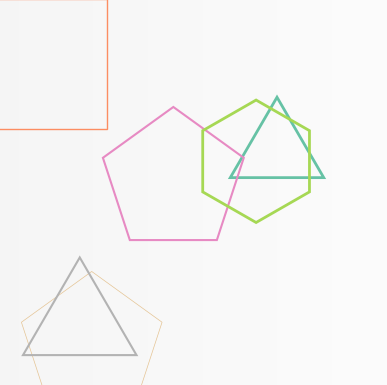[{"shape": "triangle", "thickness": 2, "radius": 0.7, "center": [0.715, 0.608]}, {"shape": "square", "thickness": 1, "radius": 0.85, "center": [0.107, 0.833]}, {"shape": "pentagon", "thickness": 1.5, "radius": 0.96, "center": [0.447, 0.531]}, {"shape": "hexagon", "thickness": 2, "radius": 0.8, "center": [0.661, 0.581]}, {"shape": "pentagon", "thickness": 0.5, "radius": 0.95, "center": [0.237, 0.104]}, {"shape": "triangle", "thickness": 1.5, "radius": 0.85, "center": [0.206, 0.162]}]